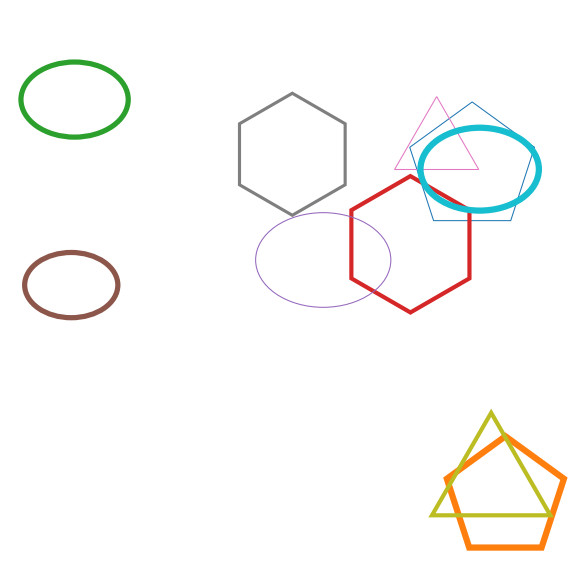[{"shape": "pentagon", "thickness": 0.5, "radius": 0.57, "center": [0.818, 0.709]}, {"shape": "pentagon", "thickness": 3, "radius": 0.53, "center": [0.875, 0.137]}, {"shape": "oval", "thickness": 2.5, "radius": 0.46, "center": [0.129, 0.827]}, {"shape": "hexagon", "thickness": 2, "radius": 0.59, "center": [0.711, 0.576]}, {"shape": "oval", "thickness": 0.5, "radius": 0.59, "center": [0.56, 0.549]}, {"shape": "oval", "thickness": 2.5, "radius": 0.4, "center": [0.123, 0.505]}, {"shape": "triangle", "thickness": 0.5, "radius": 0.42, "center": [0.756, 0.748]}, {"shape": "hexagon", "thickness": 1.5, "radius": 0.53, "center": [0.506, 0.732]}, {"shape": "triangle", "thickness": 2, "radius": 0.59, "center": [0.851, 0.166]}, {"shape": "oval", "thickness": 3, "radius": 0.51, "center": [0.831, 0.706]}]